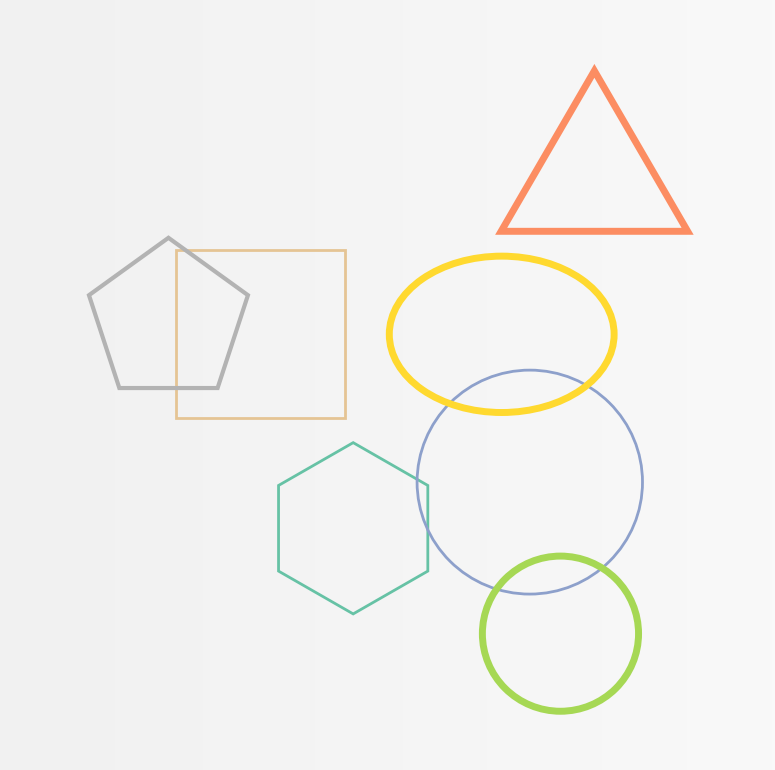[{"shape": "hexagon", "thickness": 1, "radius": 0.56, "center": [0.456, 0.314]}, {"shape": "triangle", "thickness": 2.5, "radius": 0.69, "center": [0.767, 0.769]}, {"shape": "circle", "thickness": 1, "radius": 0.73, "center": [0.684, 0.374]}, {"shape": "circle", "thickness": 2.5, "radius": 0.5, "center": [0.723, 0.177]}, {"shape": "oval", "thickness": 2.5, "radius": 0.73, "center": [0.647, 0.566]}, {"shape": "square", "thickness": 1, "radius": 0.55, "center": [0.336, 0.566]}, {"shape": "pentagon", "thickness": 1.5, "radius": 0.54, "center": [0.217, 0.583]}]